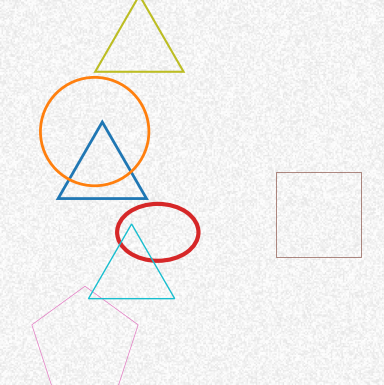[{"shape": "triangle", "thickness": 2, "radius": 0.66, "center": [0.266, 0.551]}, {"shape": "circle", "thickness": 2, "radius": 0.7, "center": [0.246, 0.658]}, {"shape": "oval", "thickness": 3, "radius": 0.53, "center": [0.41, 0.397]}, {"shape": "square", "thickness": 0.5, "radius": 0.55, "center": [0.828, 0.444]}, {"shape": "pentagon", "thickness": 0.5, "radius": 0.73, "center": [0.221, 0.111]}, {"shape": "triangle", "thickness": 1.5, "radius": 0.66, "center": [0.362, 0.88]}, {"shape": "triangle", "thickness": 1, "radius": 0.65, "center": [0.342, 0.289]}]